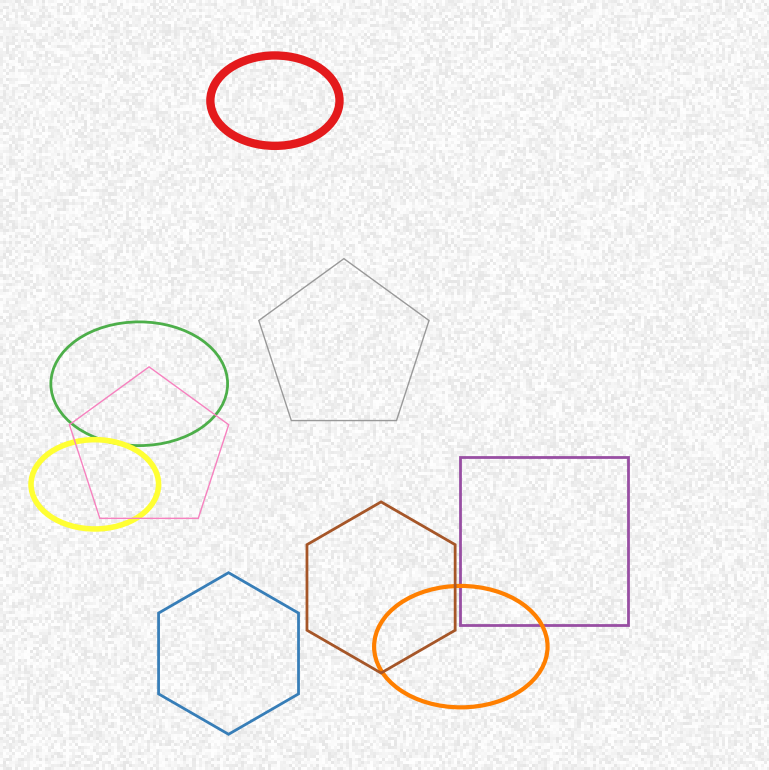[{"shape": "oval", "thickness": 3, "radius": 0.42, "center": [0.357, 0.869]}, {"shape": "hexagon", "thickness": 1, "radius": 0.52, "center": [0.297, 0.151]}, {"shape": "oval", "thickness": 1, "radius": 0.57, "center": [0.181, 0.502]}, {"shape": "square", "thickness": 1, "radius": 0.55, "center": [0.707, 0.297]}, {"shape": "oval", "thickness": 1.5, "radius": 0.56, "center": [0.598, 0.16]}, {"shape": "oval", "thickness": 2, "radius": 0.41, "center": [0.123, 0.371]}, {"shape": "hexagon", "thickness": 1, "radius": 0.56, "center": [0.495, 0.237]}, {"shape": "pentagon", "thickness": 0.5, "radius": 0.54, "center": [0.194, 0.415]}, {"shape": "pentagon", "thickness": 0.5, "radius": 0.58, "center": [0.447, 0.548]}]